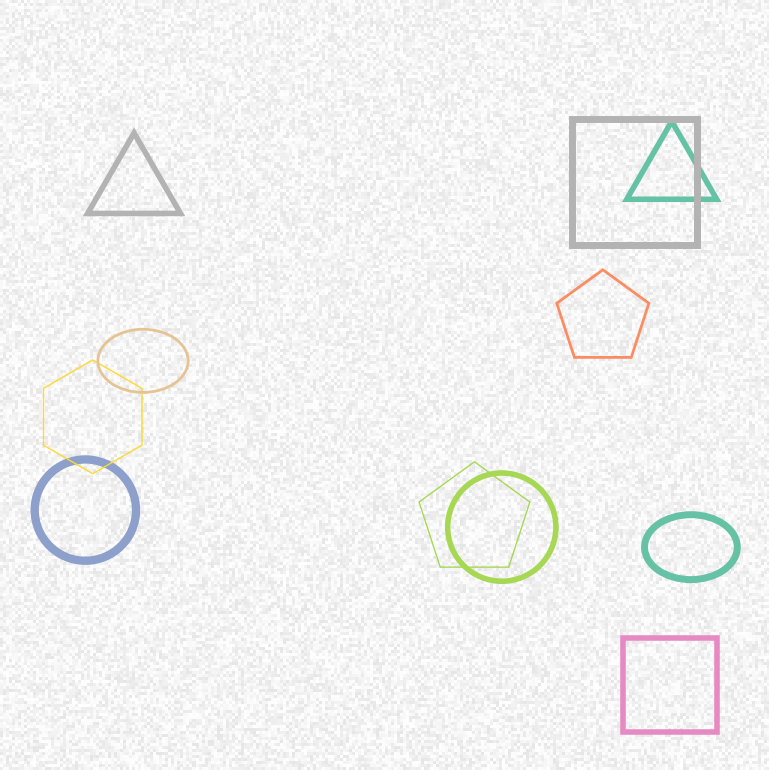[{"shape": "triangle", "thickness": 2, "radius": 0.34, "center": [0.872, 0.775]}, {"shape": "oval", "thickness": 2.5, "radius": 0.3, "center": [0.897, 0.289]}, {"shape": "pentagon", "thickness": 1, "radius": 0.31, "center": [0.783, 0.587]}, {"shape": "circle", "thickness": 3, "radius": 0.33, "center": [0.111, 0.338]}, {"shape": "square", "thickness": 2, "radius": 0.3, "center": [0.87, 0.111]}, {"shape": "circle", "thickness": 2, "radius": 0.35, "center": [0.652, 0.315]}, {"shape": "pentagon", "thickness": 0.5, "radius": 0.38, "center": [0.616, 0.325]}, {"shape": "hexagon", "thickness": 0.5, "radius": 0.37, "center": [0.12, 0.459]}, {"shape": "oval", "thickness": 1, "radius": 0.29, "center": [0.186, 0.531]}, {"shape": "triangle", "thickness": 2, "radius": 0.35, "center": [0.174, 0.758]}, {"shape": "square", "thickness": 2.5, "radius": 0.41, "center": [0.824, 0.764]}]